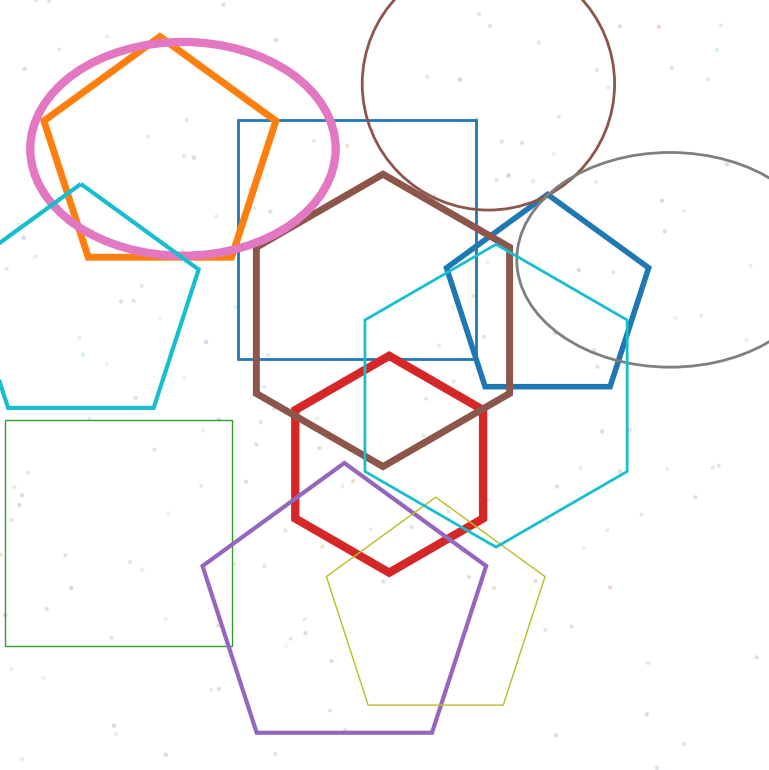[{"shape": "pentagon", "thickness": 2, "radius": 0.69, "center": [0.711, 0.609]}, {"shape": "square", "thickness": 1, "radius": 0.78, "center": [0.464, 0.689]}, {"shape": "pentagon", "thickness": 2.5, "radius": 0.79, "center": [0.208, 0.794]}, {"shape": "square", "thickness": 0.5, "radius": 0.73, "center": [0.154, 0.308]}, {"shape": "hexagon", "thickness": 3, "radius": 0.7, "center": [0.505, 0.397]}, {"shape": "pentagon", "thickness": 1.5, "radius": 0.97, "center": [0.447, 0.205]}, {"shape": "circle", "thickness": 1, "radius": 0.82, "center": [0.634, 0.891]}, {"shape": "hexagon", "thickness": 2.5, "radius": 0.95, "center": [0.497, 0.584]}, {"shape": "oval", "thickness": 3, "radius": 0.99, "center": [0.238, 0.807]}, {"shape": "oval", "thickness": 1, "radius": 1.0, "center": [0.87, 0.663]}, {"shape": "pentagon", "thickness": 0.5, "radius": 0.75, "center": [0.566, 0.205]}, {"shape": "hexagon", "thickness": 1, "radius": 0.98, "center": [0.644, 0.486]}, {"shape": "pentagon", "thickness": 1.5, "radius": 0.8, "center": [0.105, 0.6]}]